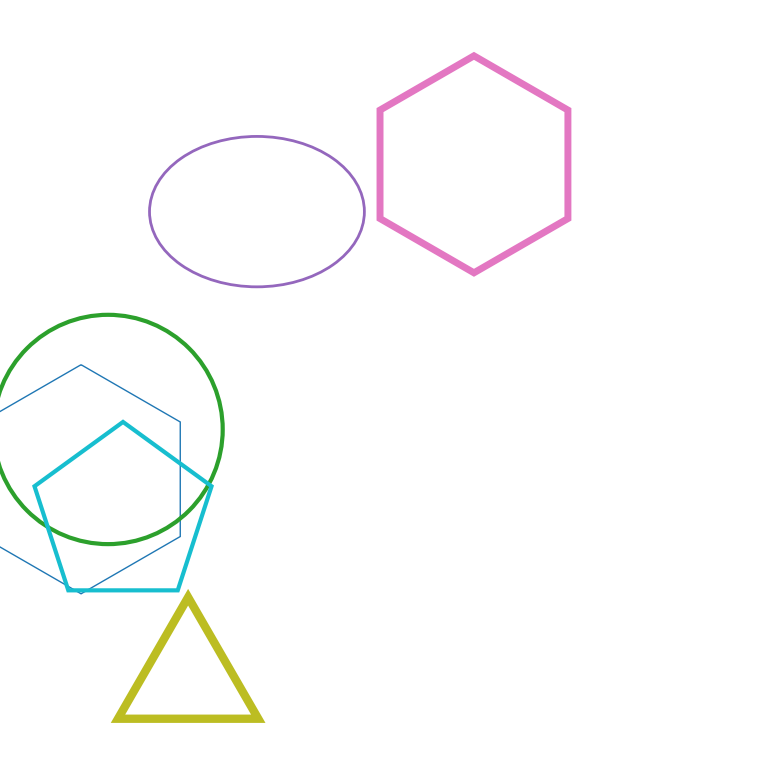[{"shape": "hexagon", "thickness": 0.5, "radius": 0.74, "center": [0.105, 0.378]}, {"shape": "circle", "thickness": 1.5, "radius": 0.74, "center": [0.14, 0.442]}, {"shape": "oval", "thickness": 1, "radius": 0.7, "center": [0.334, 0.725]}, {"shape": "hexagon", "thickness": 2.5, "radius": 0.7, "center": [0.616, 0.787]}, {"shape": "triangle", "thickness": 3, "radius": 0.53, "center": [0.244, 0.119]}, {"shape": "pentagon", "thickness": 1.5, "radius": 0.6, "center": [0.16, 0.331]}]